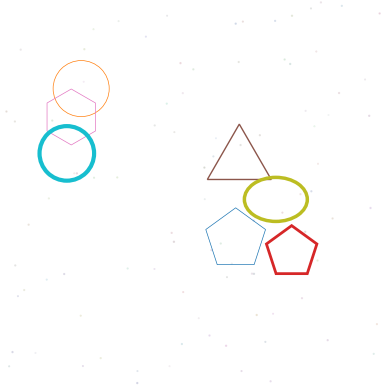[{"shape": "pentagon", "thickness": 0.5, "radius": 0.41, "center": [0.612, 0.379]}, {"shape": "circle", "thickness": 0.5, "radius": 0.36, "center": [0.211, 0.77]}, {"shape": "pentagon", "thickness": 2, "radius": 0.34, "center": [0.758, 0.345]}, {"shape": "triangle", "thickness": 1, "radius": 0.48, "center": [0.622, 0.582]}, {"shape": "hexagon", "thickness": 0.5, "radius": 0.36, "center": [0.185, 0.696]}, {"shape": "oval", "thickness": 2.5, "radius": 0.41, "center": [0.716, 0.482]}, {"shape": "circle", "thickness": 3, "radius": 0.35, "center": [0.174, 0.602]}]